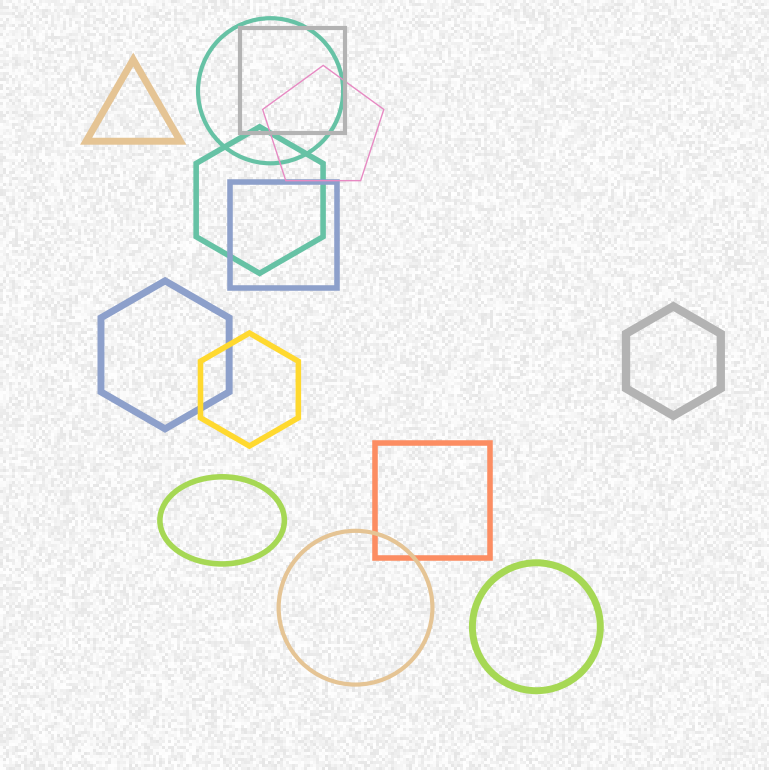[{"shape": "circle", "thickness": 1.5, "radius": 0.47, "center": [0.351, 0.882]}, {"shape": "hexagon", "thickness": 2, "radius": 0.48, "center": [0.337, 0.74]}, {"shape": "square", "thickness": 2, "radius": 0.37, "center": [0.561, 0.35]}, {"shape": "square", "thickness": 2, "radius": 0.35, "center": [0.369, 0.695]}, {"shape": "hexagon", "thickness": 2.5, "radius": 0.48, "center": [0.214, 0.539]}, {"shape": "pentagon", "thickness": 0.5, "radius": 0.41, "center": [0.42, 0.832]}, {"shape": "circle", "thickness": 2.5, "radius": 0.42, "center": [0.697, 0.186]}, {"shape": "oval", "thickness": 2, "radius": 0.4, "center": [0.288, 0.324]}, {"shape": "hexagon", "thickness": 2, "radius": 0.37, "center": [0.324, 0.494]}, {"shape": "triangle", "thickness": 2.5, "radius": 0.35, "center": [0.173, 0.852]}, {"shape": "circle", "thickness": 1.5, "radius": 0.5, "center": [0.462, 0.211]}, {"shape": "square", "thickness": 1.5, "radius": 0.34, "center": [0.38, 0.896]}, {"shape": "hexagon", "thickness": 3, "radius": 0.36, "center": [0.875, 0.531]}]